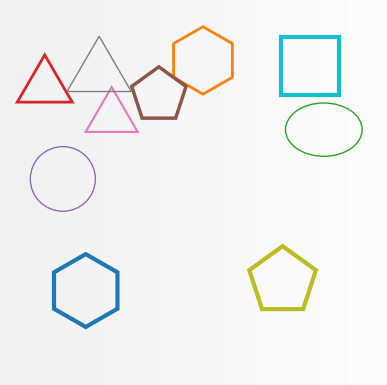[{"shape": "hexagon", "thickness": 3, "radius": 0.47, "center": [0.221, 0.245]}, {"shape": "hexagon", "thickness": 2, "radius": 0.44, "center": [0.524, 0.843]}, {"shape": "oval", "thickness": 1, "radius": 0.49, "center": [0.836, 0.663]}, {"shape": "triangle", "thickness": 2, "radius": 0.41, "center": [0.115, 0.776]}, {"shape": "circle", "thickness": 1, "radius": 0.42, "center": [0.162, 0.535]}, {"shape": "pentagon", "thickness": 2.5, "radius": 0.37, "center": [0.41, 0.753]}, {"shape": "triangle", "thickness": 1.5, "radius": 0.39, "center": [0.288, 0.696]}, {"shape": "triangle", "thickness": 1, "radius": 0.48, "center": [0.256, 0.81]}, {"shape": "pentagon", "thickness": 3, "radius": 0.45, "center": [0.729, 0.27]}, {"shape": "square", "thickness": 3, "radius": 0.37, "center": [0.8, 0.828]}]